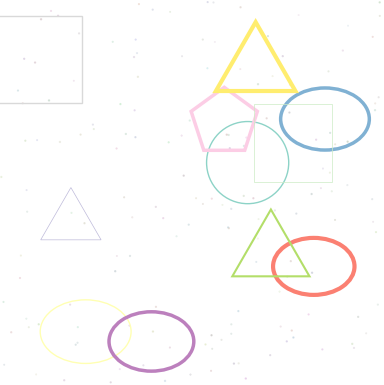[{"shape": "circle", "thickness": 1, "radius": 0.53, "center": [0.643, 0.578]}, {"shape": "oval", "thickness": 1, "radius": 0.59, "center": [0.222, 0.139]}, {"shape": "triangle", "thickness": 0.5, "radius": 0.45, "center": [0.184, 0.422]}, {"shape": "oval", "thickness": 3, "radius": 0.53, "center": [0.815, 0.308]}, {"shape": "oval", "thickness": 2.5, "radius": 0.58, "center": [0.844, 0.691]}, {"shape": "triangle", "thickness": 1.5, "radius": 0.58, "center": [0.704, 0.34]}, {"shape": "pentagon", "thickness": 2.5, "radius": 0.45, "center": [0.582, 0.683]}, {"shape": "square", "thickness": 1, "radius": 0.57, "center": [0.101, 0.845]}, {"shape": "oval", "thickness": 2.5, "radius": 0.55, "center": [0.393, 0.113]}, {"shape": "square", "thickness": 0.5, "radius": 0.51, "center": [0.761, 0.629]}, {"shape": "triangle", "thickness": 3, "radius": 0.6, "center": [0.664, 0.823]}]